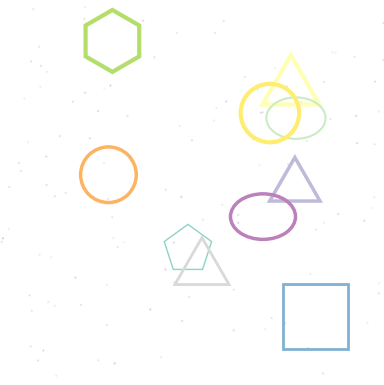[{"shape": "pentagon", "thickness": 1, "radius": 0.32, "center": [0.488, 0.353]}, {"shape": "triangle", "thickness": 3, "radius": 0.43, "center": [0.755, 0.771]}, {"shape": "triangle", "thickness": 2.5, "radius": 0.38, "center": [0.766, 0.516]}, {"shape": "square", "thickness": 2, "radius": 0.42, "center": [0.819, 0.178]}, {"shape": "circle", "thickness": 2.5, "radius": 0.36, "center": [0.282, 0.546]}, {"shape": "hexagon", "thickness": 3, "radius": 0.4, "center": [0.292, 0.894]}, {"shape": "triangle", "thickness": 2, "radius": 0.41, "center": [0.525, 0.302]}, {"shape": "oval", "thickness": 2.5, "radius": 0.42, "center": [0.683, 0.437]}, {"shape": "oval", "thickness": 1.5, "radius": 0.38, "center": [0.769, 0.693]}, {"shape": "circle", "thickness": 3, "radius": 0.38, "center": [0.701, 0.706]}]